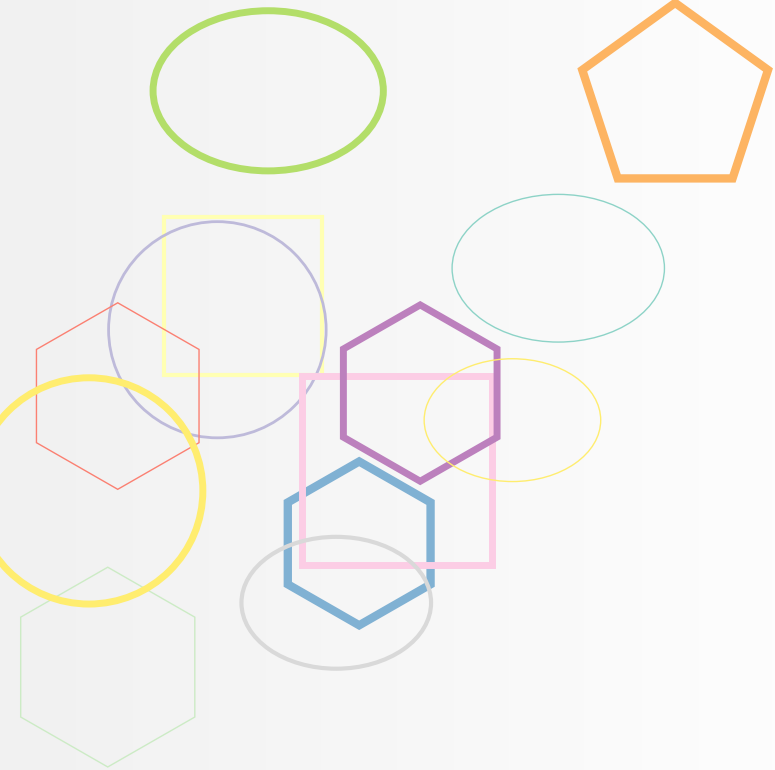[{"shape": "oval", "thickness": 0.5, "radius": 0.69, "center": [0.72, 0.652]}, {"shape": "square", "thickness": 1.5, "radius": 0.51, "center": [0.314, 0.615]}, {"shape": "circle", "thickness": 1, "radius": 0.7, "center": [0.28, 0.572]}, {"shape": "hexagon", "thickness": 0.5, "radius": 0.61, "center": [0.152, 0.486]}, {"shape": "hexagon", "thickness": 3, "radius": 0.53, "center": [0.463, 0.294]}, {"shape": "pentagon", "thickness": 3, "radius": 0.63, "center": [0.871, 0.87]}, {"shape": "oval", "thickness": 2.5, "radius": 0.74, "center": [0.346, 0.882]}, {"shape": "square", "thickness": 2.5, "radius": 0.61, "center": [0.512, 0.389]}, {"shape": "oval", "thickness": 1.5, "radius": 0.61, "center": [0.434, 0.217]}, {"shape": "hexagon", "thickness": 2.5, "radius": 0.57, "center": [0.542, 0.49]}, {"shape": "hexagon", "thickness": 0.5, "radius": 0.65, "center": [0.139, 0.134]}, {"shape": "oval", "thickness": 0.5, "radius": 0.57, "center": [0.661, 0.454]}, {"shape": "circle", "thickness": 2.5, "radius": 0.73, "center": [0.115, 0.362]}]